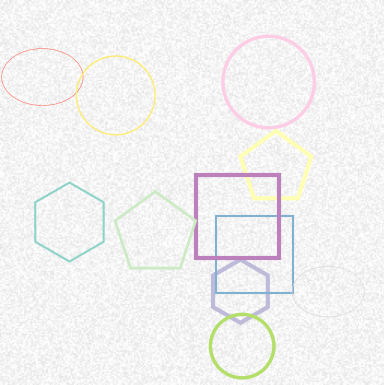[{"shape": "hexagon", "thickness": 1.5, "radius": 0.51, "center": [0.18, 0.423]}, {"shape": "pentagon", "thickness": 3, "radius": 0.48, "center": [0.717, 0.563]}, {"shape": "hexagon", "thickness": 3, "radius": 0.41, "center": [0.625, 0.244]}, {"shape": "oval", "thickness": 0.5, "radius": 0.53, "center": [0.11, 0.8]}, {"shape": "square", "thickness": 1.5, "radius": 0.5, "center": [0.662, 0.339]}, {"shape": "circle", "thickness": 2.5, "radius": 0.41, "center": [0.629, 0.101]}, {"shape": "circle", "thickness": 2.5, "radius": 0.59, "center": [0.698, 0.787]}, {"shape": "oval", "thickness": 0.5, "radius": 0.47, "center": [0.852, 0.242]}, {"shape": "square", "thickness": 3, "radius": 0.53, "center": [0.617, 0.437]}, {"shape": "pentagon", "thickness": 2, "radius": 0.55, "center": [0.404, 0.393]}, {"shape": "circle", "thickness": 1, "radius": 0.51, "center": [0.301, 0.752]}]